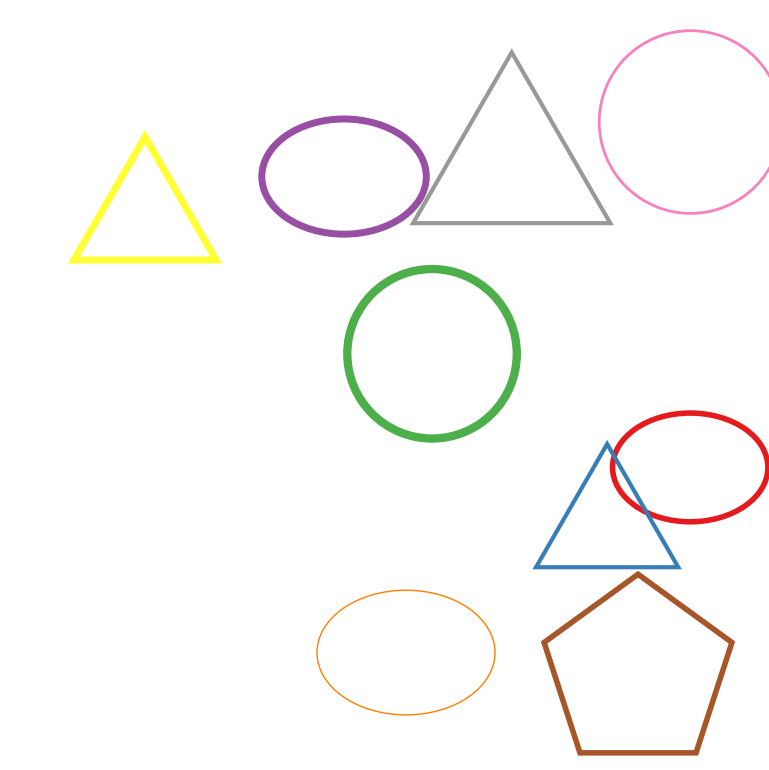[{"shape": "oval", "thickness": 2, "radius": 0.5, "center": [0.896, 0.393]}, {"shape": "triangle", "thickness": 1.5, "radius": 0.53, "center": [0.788, 0.317]}, {"shape": "circle", "thickness": 3, "radius": 0.55, "center": [0.561, 0.541]}, {"shape": "oval", "thickness": 2.5, "radius": 0.53, "center": [0.447, 0.771]}, {"shape": "oval", "thickness": 0.5, "radius": 0.58, "center": [0.527, 0.153]}, {"shape": "triangle", "thickness": 2.5, "radius": 0.53, "center": [0.188, 0.716]}, {"shape": "pentagon", "thickness": 2, "radius": 0.64, "center": [0.829, 0.126]}, {"shape": "circle", "thickness": 1, "radius": 0.59, "center": [0.897, 0.842]}, {"shape": "triangle", "thickness": 1.5, "radius": 0.74, "center": [0.665, 0.784]}]